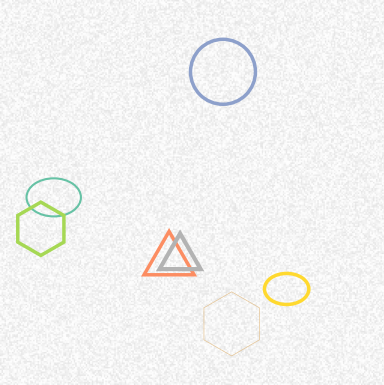[{"shape": "oval", "thickness": 1.5, "radius": 0.35, "center": [0.14, 0.487]}, {"shape": "triangle", "thickness": 2.5, "radius": 0.38, "center": [0.439, 0.324]}, {"shape": "circle", "thickness": 2.5, "radius": 0.42, "center": [0.579, 0.814]}, {"shape": "hexagon", "thickness": 2.5, "radius": 0.35, "center": [0.106, 0.406]}, {"shape": "oval", "thickness": 2.5, "radius": 0.29, "center": [0.745, 0.249]}, {"shape": "hexagon", "thickness": 0.5, "radius": 0.42, "center": [0.602, 0.159]}, {"shape": "triangle", "thickness": 3, "radius": 0.31, "center": [0.468, 0.332]}]